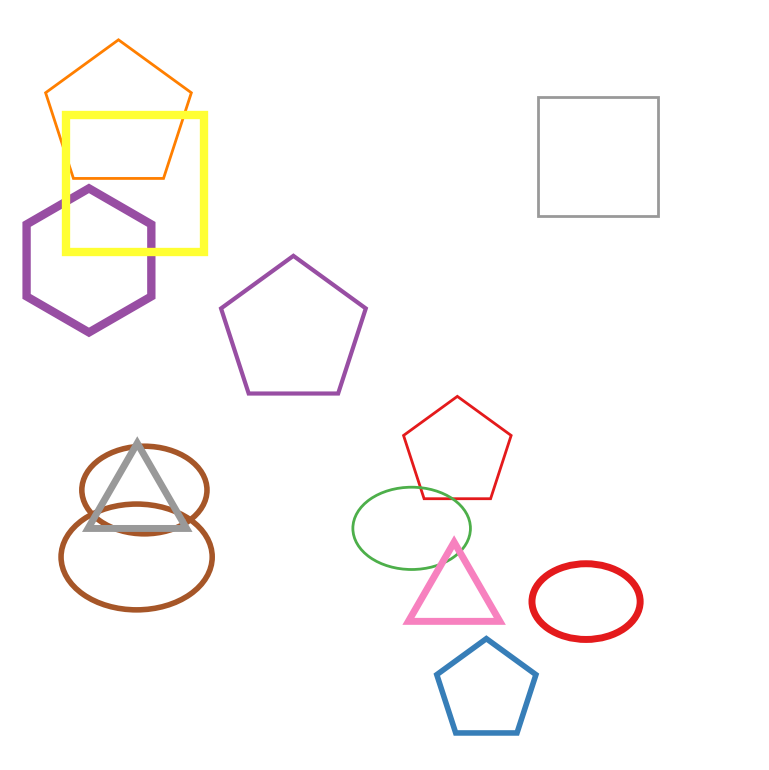[{"shape": "pentagon", "thickness": 1, "radius": 0.37, "center": [0.594, 0.412]}, {"shape": "oval", "thickness": 2.5, "radius": 0.35, "center": [0.761, 0.219]}, {"shape": "pentagon", "thickness": 2, "radius": 0.34, "center": [0.632, 0.103]}, {"shape": "oval", "thickness": 1, "radius": 0.38, "center": [0.535, 0.314]}, {"shape": "pentagon", "thickness": 1.5, "radius": 0.49, "center": [0.381, 0.569]}, {"shape": "hexagon", "thickness": 3, "radius": 0.47, "center": [0.116, 0.662]}, {"shape": "pentagon", "thickness": 1, "radius": 0.5, "center": [0.154, 0.849]}, {"shape": "square", "thickness": 3, "radius": 0.45, "center": [0.175, 0.761]}, {"shape": "oval", "thickness": 2, "radius": 0.41, "center": [0.188, 0.364]}, {"shape": "oval", "thickness": 2, "radius": 0.49, "center": [0.177, 0.277]}, {"shape": "triangle", "thickness": 2.5, "radius": 0.34, "center": [0.59, 0.227]}, {"shape": "square", "thickness": 1, "radius": 0.39, "center": [0.776, 0.797]}, {"shape": "triangle", "thickness": 2.5, "radius": 0.37, "center": [0.178, 0.351]}]